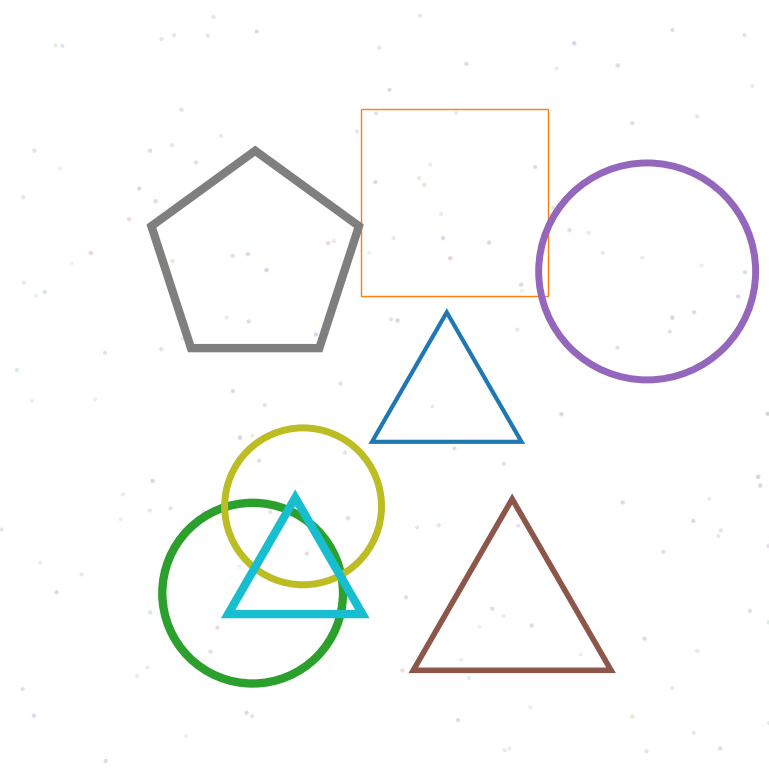[{"shape": "triangle", "thickness": 1.5, "radius": 0.56, "center": [0.58, 0.482]}, {"shape": "square", "thickness": 0.5, "radius": 0.61, "center": [0.59, 0.737]}, {"shape": "circle", "thickness": 3, "radius": 0.59, "center": [0.328, 0.23]}, {"shape": "circle", "thickness": 2.5, "radius": 0.7, "center": [0.84, 0.647]}, {"shape": "triangle", "thickness": 2, "radius": 0.74, "center": [0.665, 0.204]}, {"shape": "pentagon", "thickness": 3, "radius": 0.71, "center": [0.331, 0.663]}, {"shape": "circle", "thickness": 2.5, "radius": 0.51, "center": [0.394, 0.342]}, {"shape": "triangle", "thickness": 3, "radius": 0.5, "center": [0.383, 0.253]}]